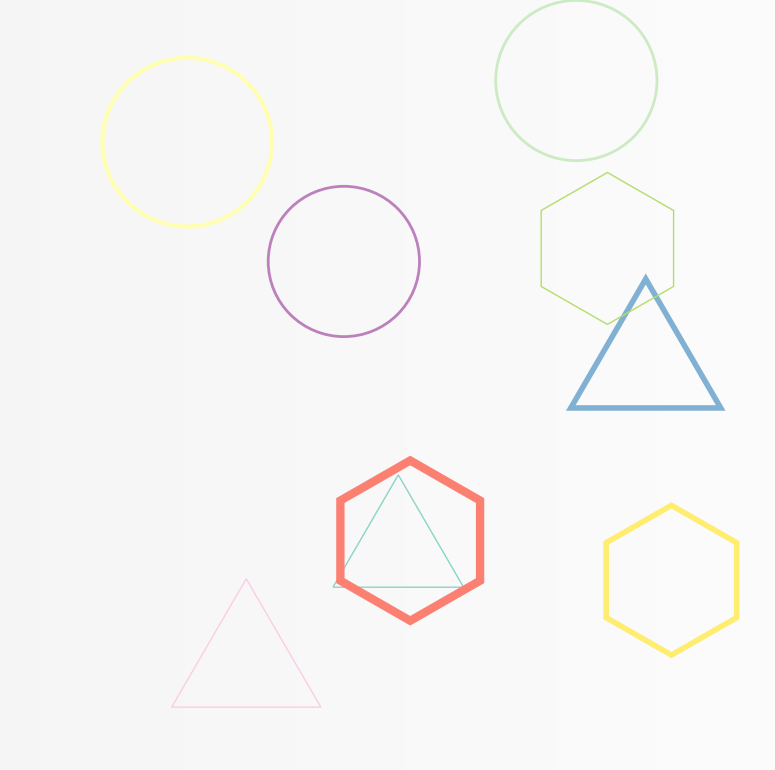[{"shape": "triangle", "thickness": 0.5, "radius": 0.49, "center": [0.514, 0.286]}, {"shape": "circle", "thickness": 1.5, "radius": 0.55, "center": [0.242, 0.815]}, {"shape": "hexagon", "thickness": 3, "radius": 0.52, "center": [0.529, 0.298]}, {"shape": "triangle", "thickness": 2, "radius": 0.56, "center": [0.833, 0.526]}, {"shape": "hexagon", "thickness": 0.5, "radius": 0.49, "center": [0.784, 0.677]}, {"shape": "triangle", "thickness": 0.5, "radius": 0.56, "center": [0.318, 0.137]}, {"shape": "circle", "thickness": 1, "radius": 0.49, "center": [0.444, 0.66]}, {"shape": "circle", "thickness": 1, "radius": 0.52, "center": [0.744, 0.895]}, {"shape": "hexagon", "thickness": 2, "radius": 0.49, "center": [0.866, 0.247]}]